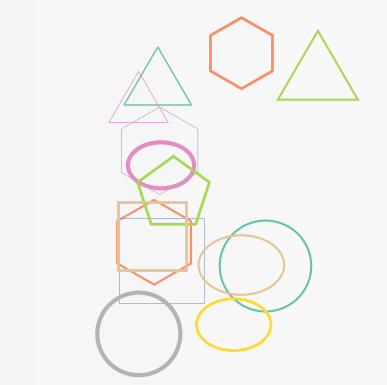[{"shape": "circle", "thickness": 1.5, "radius": 0.59, "center": [0.685, 0.309]}, {"shape": "triangle", "thickness": 1, "radius": 0.5, "center": [0.407, 0.778]}, {"shape": "hexagon", "thickness": 1.5, "radius": 0.55, "center": [0.398, 0.371]}, {"shape": "hexagon", "thickness": 2, "radius": 0.46, "center": [0.623, 0.862]}, {"shape": "square", "thickness": 0.5, "radius": 0.55, "center": [0.416, 0.323]}, {"shape": "triangle", "thickness": 0.5, "radius": 0.44, "center": [0.358, 0.726]}, {"shape": "oval", "thickness": 3, "radius": 0.43, "center": [0.415, 0.571]}, {"shape": "pentagon", "thickness": 2, "radius": 0.49, "center": [0.448, 0.496]}, {"shape": "triangle", "thickness": 1.5, "radius": 0.6, "center": [0.82, 0.801]}, {"shape": "oval", "thickness": 2, "radius": 0.48, "center": [0.603, 0.157]}, {"shape": "oval", "thickness": 1.5, "radius": 0.55, "center": [0.623, 0.312]}, {"shape": "square", "thickness": 2, "radius": 0.44, "center": [0.392, 0.388]}, {"shape": "circle", "thickness": 3, "radius": 0.54, "center": [0.358, 0.133]}, {"shape": "hexagon", "thickness": 0.5, "radius": 0.57, "center": [0.412, 0.608]}]